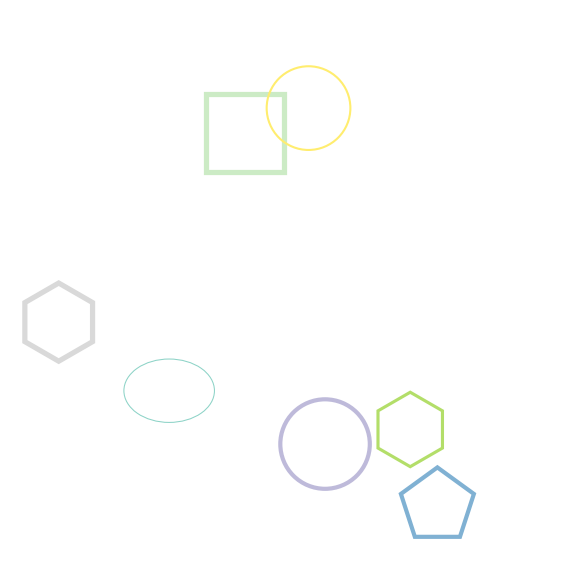[{"shape": "oval", "thickness": 0.5, "radius": 0.39, "center": [0.293, 0.323]}, {"shape": "circle", "thickness": 2, "radius": 0.39, "center": [0.563, 0.23]}, {"shape": "pentagon", "thickness": 2, "radius": 0.33, "center": [0.757, 0.123]}, {"shape": "hexagon", "thickness": 1.5, "radius": 0.32, "center": [0.71, 0.255]}, {"shape": "hexagon", "thickness": 2.5, "radius": 0.34, "center": [0.102, 0.441]}, {"shape": "square", "thickness": 2.5, "radius": 0.34, "center": [0.424, 0.769]}, {"shape": "circle", "thickness": 1, "radius": 0.36, "center": [0.534, 0.812]}]